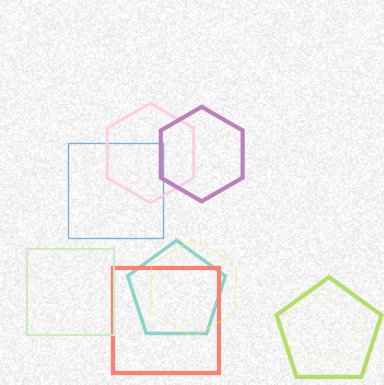[{"shape": "pentagon", "thickness": 2.5, "radius": 0.67, "center": [0.458, 0.242]}, {"shape": "pentagon", "thickness": 0.5, "radius": 0.52, "center": [0.839, 0.144]}, {"shape": "square", "thickness": 3, "radius": 0.68, "center": [0.431, 0.168]}, {"shape": "square", "thickness": 1, "radius": 0.61, "center": [0.3, 0.506]}, {"shape": "pentagon", "thickness": 3, "radius": 0.72, "center": [0.855, 0.137]}, {"shape": "hexagon", "thickness": 2, "radius": 0.65, "center": [0.391, 0.602]}, {"shape": "hexagon", "thickness": 3, "radius": 0.61, "center": [0.524, 0.6]}, {"shape": "square", "thickness": 1.5, "radius": 0.56, "center": [0.183, 0.241]}, {"shape": "hexagon", "thickness": 0.5, "radius": 0.63, "center": [0.502, 0.251]}]